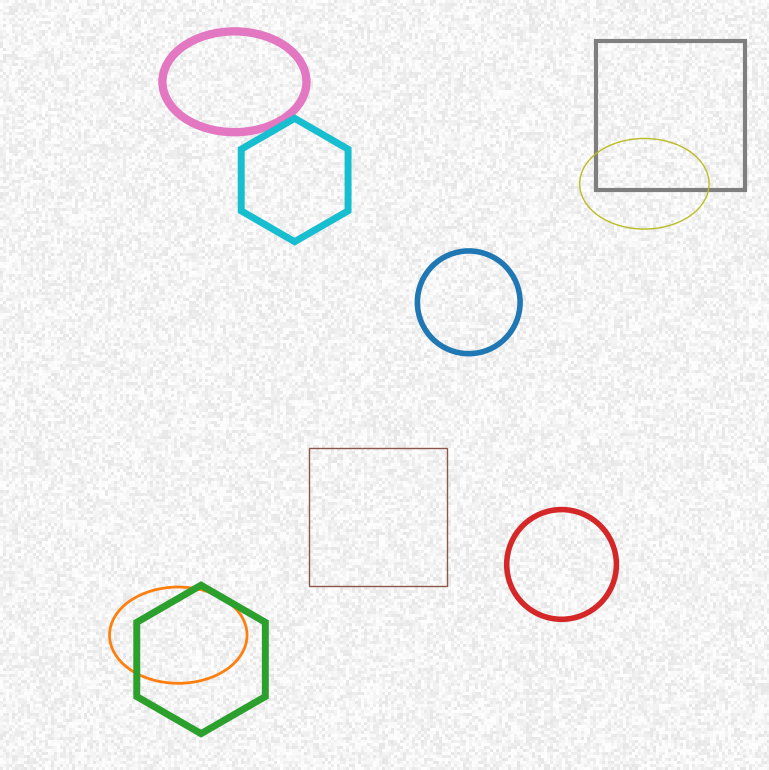[{"shape": "circle", "thickness": 2, "radius": 0.33, "center": [0.609, 0.607]}, {"shape": "oval", "thickness": 1, "radius": 0.45, "center": [0.232, 0.175]}, {"shape": "hexagon", "thickness": 2.5, "radius": 0.48, "center": [0.261, 0.144]}, {"shape": "circle", "thickness": 2, "radius": 0.36, "center": [0.729, 0.267]}, {"shape": "square", "thickness": 0.5, "radius": 0.45, "center": [0.491, 0.329]}, {"shape": "oval", "thickness": 3, "radius": 0.47, "center": [0.304, 0.894]}, {"shape": "square", "thickness": 1.5, "radius": 0.48, "center": [0.871, 0.85]}, {"shape": "oval", "thickness": 0.5, "radius": 0.42, "center": [0.837, 0.761]}, {"shape": "hexagon", "thickness": 2.5, "radius": 0.4, "center": [0.383, 0.766]}]